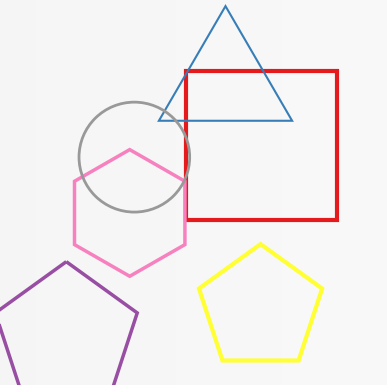[{"shape": "square", "thickness": 3, "radius": 0.97, "center": [0.675, 0.622]}, {"shape": "triangle", "thickness": 1.5, "radius": 0.99, "center": [0.582, 0.786]}, {"shape": "pentagon", "thickness": 2.5, "radius": 0.96, "center": [0.171, 0.128]}, {"shape": "pentagon", "thickness": 3, "radius": 0.84, "center": [0.672, 0.199]}, {"shape": "hexagon", "thickness": 2.5, "radius": 0.82, "center": [0.335, 0.447]}, {"shape": "circle", "thickness": 2, "radius": 0.71, "center": [0.347, 0.592]}]